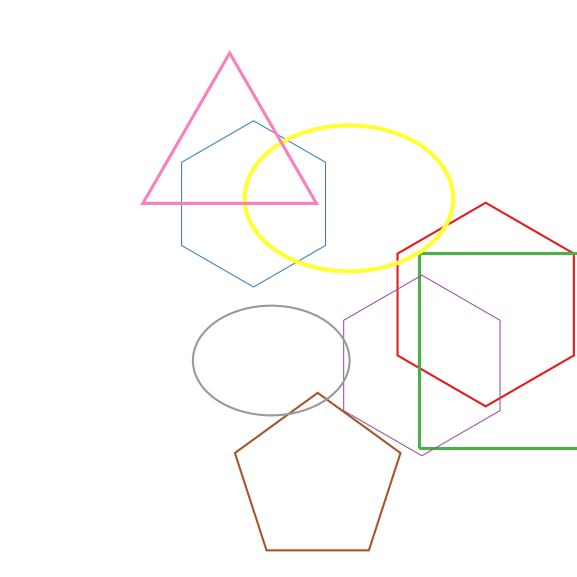[{"shape": "hexagon", "thickness": 1, "radius": 0.88, "center": [0.841, 0.472]}, {"shape": "hexagon", "thickness": 0.5, "radius": 0.72, "center": [0.439, 0.646]}, {"shape": "square", "thickness": 1.5, "radius": 0.84, "center": [0.895, 0.393]}, {"shape": "hexagon", "thickness": 0.5, "radius": 0.78, "center": [0.731, 0.366]}, {"shape": "oval", "thickness": 2, "radius": 0.9, "center": [0.604, 0.656]}, {"shape": "pentagon", "thickness": 1, "radius": 0.75, "center": [0.55, 0.168]}, {"shape": "triangle", "thickness": 1.5, "radius": 0.87, "center": [0.398, 0.734]}, {"shape": "oval", "thickness": 1, "radius": 0.68, "center": [0.47, 0.375]}]